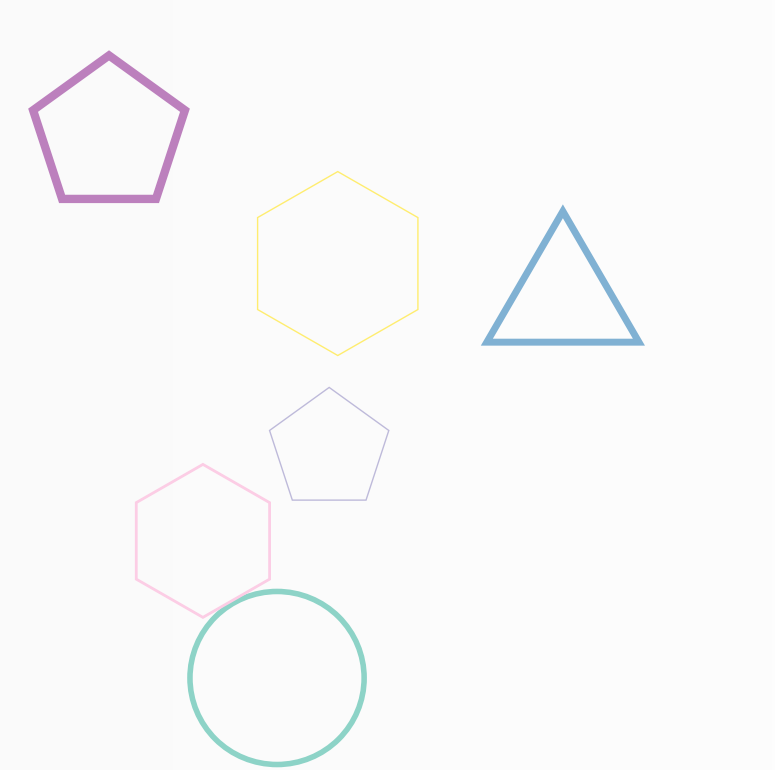[{"shape": "circle", "thickness": 2, "radius": 0.56, "center": [0.357, 0.119]}, {"shape": "pentagon", "thickness": 0.5, "radius": 0.4, "center": [0.425, 0.416]}, {"shape": "triangle", "thickness": 2.5, "radius": 0.57, "center": [0.726, 0.612]}, {"shape": "hexagon", "thickness": 1, "radius": 0.5, "center": [0.262, 0.298]}, {"shape": "pentagon", "thickness": 3, "radius": 0.52, "center": [0.141, 0.825]}, {"shape": "hexagon", "thickness": 0.5, "radius": 0.6, "center": [0.436, 0.658]}]